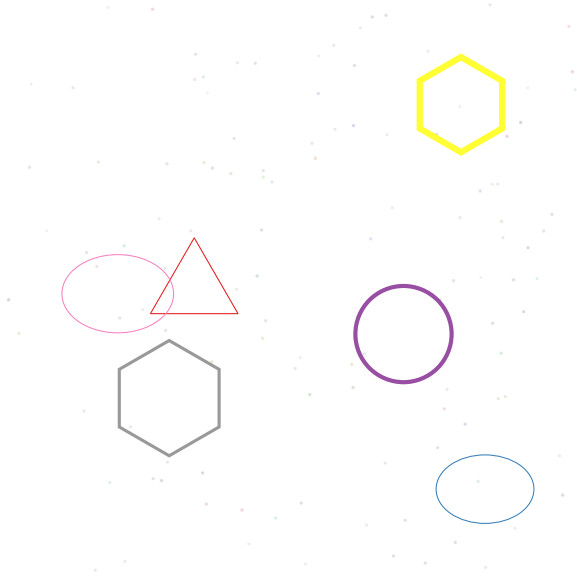[{"shape": "triangle", "thickness": 0.5, "radius": 0.44, "center": [0.336, 0.5]}, {"shape": "oval", "thickness": 0.5, "radius": 0.42, "center": [0.84, 0.152]}, {"shape": "circle", "thickness": 2, "radius": 0.42, "center": [0.699, 0.421]}, {"shape": "hexagon", "thickness": 3, "radius": 0.41, "center": [0.798, 0.818]}, {"shape": "oval", "thickness": 0.5, "radius": 0.48, "center": [0.204, 0.491]}, {"shape": "hexagon", "thickness": 1.5, "radius": 0.5, "center": [0.293, 0.31]}]